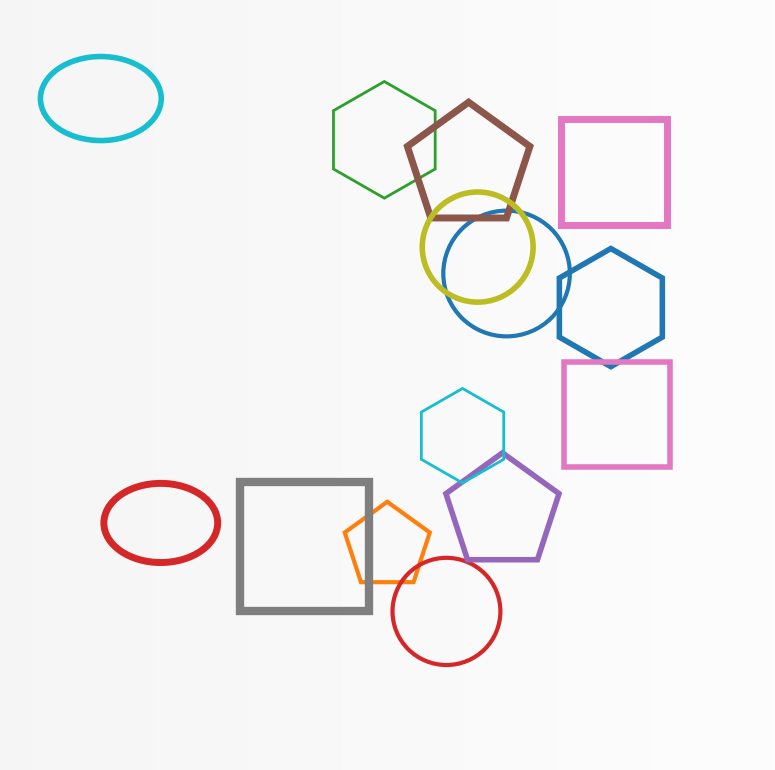[{"shape": "circle", "thickness": 1.5, "radius": 0.41, "center": [0.654, 0.645]}, {"shape": "hexagon", "thickness": 2, "radius": 0.38, "center": [0.788, 0.601]}, {"shape": "pentagon", "thickness": 1.5, "radius": 0.29, "center": [0.5, 0.291]}, {"shape": "hexagon", "thickness": 1, "radius": 0.38, "center": [0.496, 0.818]}, {"shape": "oval", "thickness": 2.5, "radius": 0.37, "center": [0.207, 0.321]}, {"shape": "circle", "thickness": 1.5, "radius": 0.35, "center": [0.576, 0.206]}, {"shape": "pentagon", "thickness": 2, "radius": 0.38, "center": [0.648, 0.335]}, {"shape": "pentagon", "thickness": 2.5, "radius": 0.42, "center": [0.605, 0.784]}, {"shape": "square", "thickness": 2.5, "radius": 0.34, "center": [0.793, 0.777]}, {"shape": "square", "thickness": 2, "radius": 0.34, "center": [0.797, 0.462]}, {"shape": "square", "thickness": 3, "radius": 0.42, "center": [0.393, 0.29]}, {"shape": "circle", "thickness": 2, "radius": 0.36, "center": [0.616, 0.679]}, {"shape": "oval", "thickness": 2, "radius": 0.39, "center": [0.13, 0.872]}, {"shape": "hexagon", "thickness": 1, "radius": 0.31, "center": [0.597, 0.434]}]